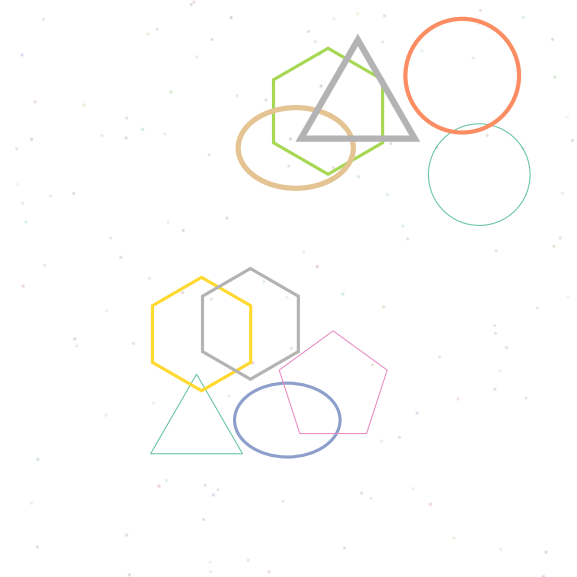[{"shape": "circle", "thickness": 0.5, "radius": 0.44, "center": [0.83, 0.697]}, {"shape": "triangle", "thickness": 0.5, "radius": 0.46, "center": [0.34, 0.259]}, {"shape": "circle", "thickness": 2, "radius": 0.49, "center": [0.8, 0.868]}, {"shape": "oval", "thickness": 1.5, "radius": 0.46, "center": [0.498, 0.272]}, {"shape": "pentagon", "thickness": 0.5, "radius": 0.49, "center": [0.577, 0.328]}, {"shape": "hexagon", "thickness": 1.5, "radius": 0.55, "center": [0.568, 0.806]}, {"shape": "hexagon", "thickness": 1.5, "radius": 0.49, "center": [0.349, 0.421]}, {"shape": "oval", "thickness": 2.5, "radius": 0.5, "center": [0.512, 0.743]}, {"shape": "triangle", "thickness": 3, "radius": 0.57, "center": [0.62, 0.816]}, {"shape": "hexagon", "thickness": 1.5, "radius": 0.48, "center": [0.434, 0.438]}]